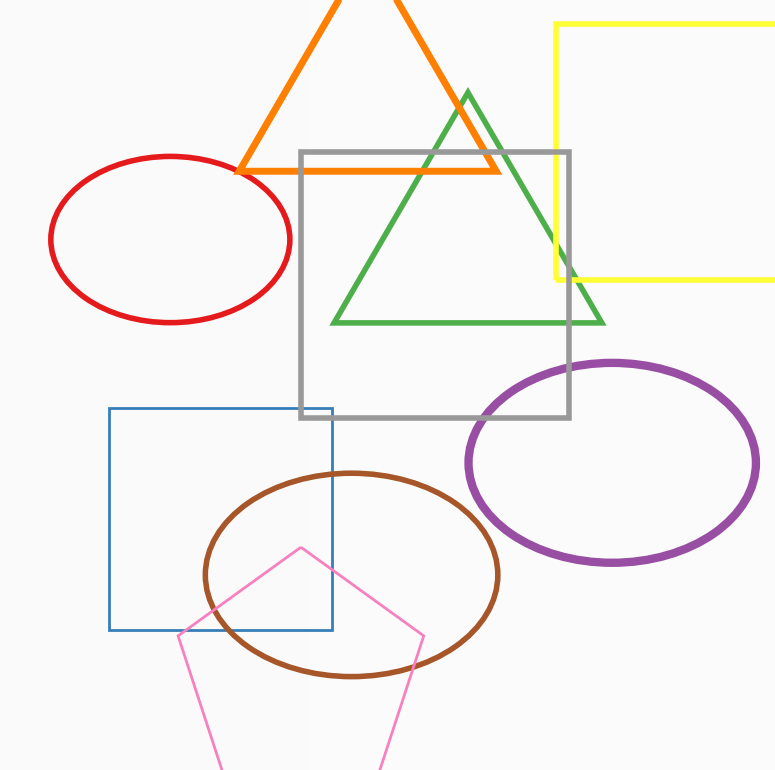[{"shape": "oval", "thickness": 2, "radius": 0.77, "center": [0.22, 0.689]}, {"shape": "square", "thickness": 1, "radius": 0.72, "center": [0.284, 0.326]}, {"shape": "triangle", "thickness": 2, "radius": 1.0, "center": [0.604, 0.68]}, {"shape": "oval", "thickness": 3, "radius": 0.93, "center": [0.79, 0.399]}, {"shape": "triangle", "thickness": 2.5, "radius": 0.96, "center": [0.474, 0.873]}, {"shape": "square", "thickness": 2, "radius": 0.83, "center": [0.884, 0.803]}, {"shape": "oval", "thickness": 2, "radius": 0.94, "center": [0.454, 0.253]}, {"shape": "pentagon", "thickness": 1, "radius": 0.83, "center": [0.388, 0.123]}, {"shape": "square", "thickness": 2, "radius": 0.86, "center": [0.562, 0.63]}]